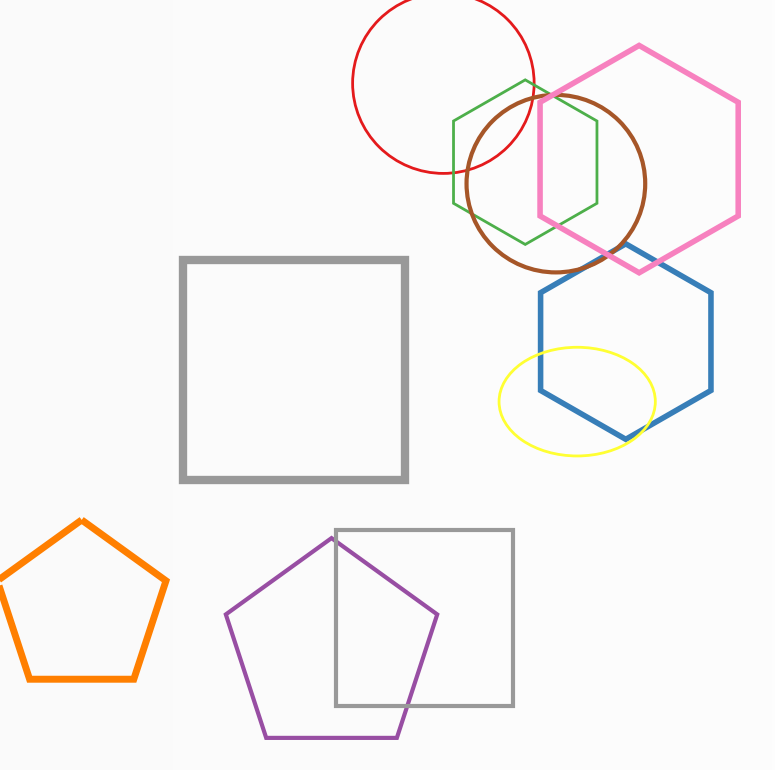[{"shape": "circle", "thickness": 1, "radius": 0.59, "center": [0.572, 0.892]}, {"shape": "hexagon", "thickness": 2, "radius": 0.63, "center": [0.807, 0.556]}, {"shape": "hexagon", "thickness": 1, "radius": 0.53, "center": [0.678, 0.789]}, {"shape": "pentagon", "thickness": 1.5, "radius": 0.72, "center": [0.428, 0.158]}, {"shape": "pentagon", "thickness": 2.5, "radius": 0.57, "center": [0.105, 0.21]}, {"shape": "oval", "thickness": 1, "radius": 0.5, "center": [0.745, 0.478]}, {"shape": "circle", "thickness": 1.5, "radius": 0.58, "center": [0.717, 0.762]}, {"shape": "hexagon", "thickness": 2, "radius": 0.74, "center": [0.825, 0.793]}, {"shape": "square", "thickness": 3, "radius": 0.72, "center": [0.379, 0.519]}, {"shape": "square", "thickness": 1.5, "radius": 0.57, "center": [0.548, 0.198]}]